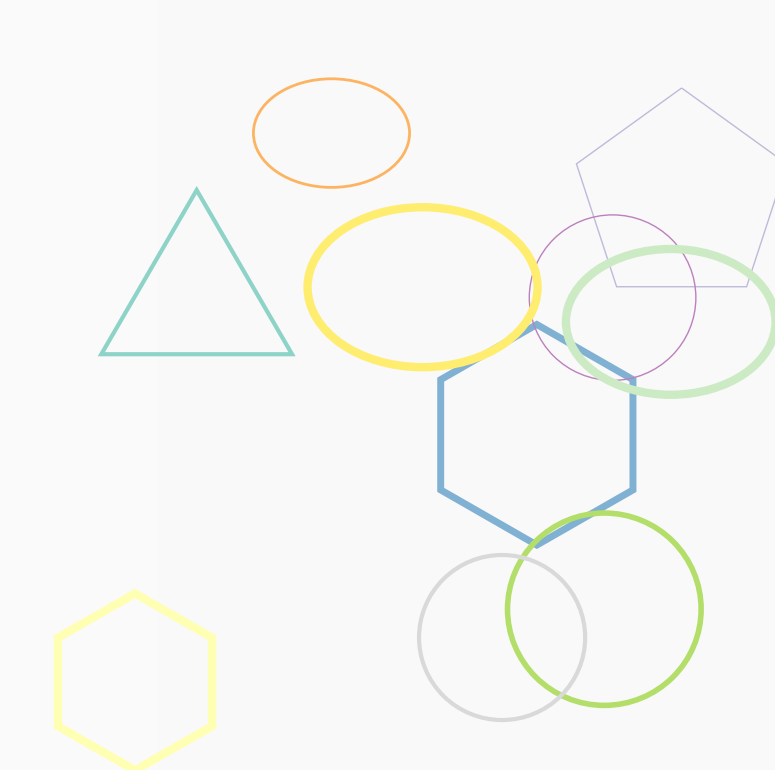[{"shape": "triangle", "thickness": 1.5, "radius": 0.71, "center": [0.254, 0.611]}, {"shape": "hexagon", "thickness": 3, "radius": 0.57, "center": [0.174, 0.114]}, {"shape": "pentagon", "thickness": 0.5, "radius": 0.71, "center": [0.879, 0.743]}, {"shape": "hexagon", "thickness": 2.5, "radius": 0.72, "center": [0.693, 0.435]}, {"shape": "oval", "thickness": 1, "radius": 0.5, "center": [0.428, 0.827]}, {"shape": "circle", "thickness": 2, "radius": 0.62, "center": [0.78, 0.209]}, {"shape": "circle", "thickness": 1.5, "radius": 0.54, "center": [0.648, 0.172]}, {"shape": "circle", "thickness": 0.5, "radius": 0.54, "center": [0.79, 0.613]}, {"shape": "oval", "thickness": 3, "radius": 0.68, "center": [0.865, 0.582]}, {"shape": "oval", "thickness": 3, "radius": 0.74, "center": [0.545, 0.627]}]